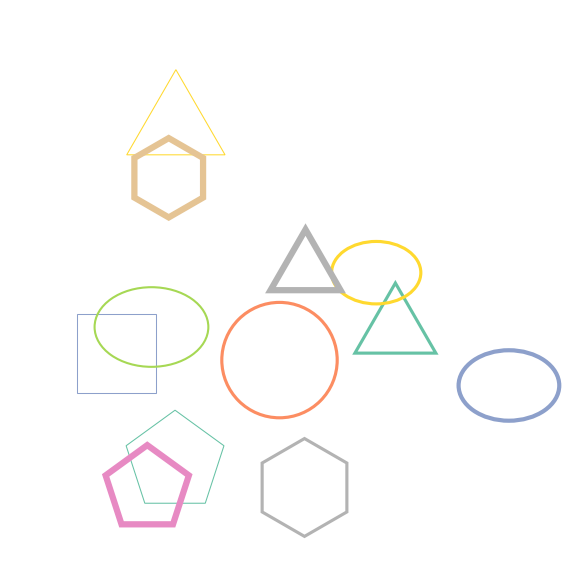[{"shape": "triangle", "thickness": 1.5, "radius": 0.4, "center": [0.685, 0.428]}, {"shape": "pentagon", "thickness": 0.5, "radius": 0.45, "center": [0.303, 0.2]}, {"shape": "circle", "thickness": 1.5, "radius": 0.5, "center": [0.484, 0.376]}, {"shape": "square", "thickness": 0.5, "radius": 0.34, "center": [0.201, 0.388]}, {"shape": "oval", "thickness": 2, "radius": 0.44, "center": [0.881, 0.332]}, {"shape": "pentagon", "thickness": 3, "radius": 0.38, "center": [0.255, 0.153]}, {"shape": "oval", "thickness": 1, "radius": 0.49, "center": [0.262, 0.433]}, {"shape": "oval", "thickness": 1.5, "radius": 0.39, "center": [0.651, 0.527]}, {"shape": "triangle", "thickness": 0.5, "radius": 0.49, "center": [0.305, 0.78]}, {"shape": "hexagon", "thickness": 3, "radius": 0.34, "center": [0.292, 0.691]}, {"shape": "triangle", "thickness": 3, "radius": 0.35, "center": [0.529, 0.532]}, {"shape": "hexagon", "thickness": 1.5, "radius": 0.42, "center": [0.527, 0.155]}]